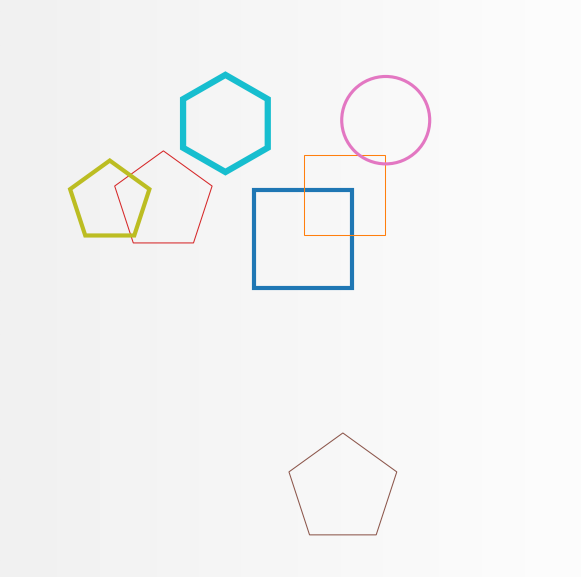[{"shape": "square", "thickness": 2, "radius": 0.42, "center": [0.521, 0.585]}, {"shape": "square", "thickness": 0.5, "radius": 0.35, "center": [0.593, 0.662]}, {"shape": "pentagon", "thickness": 0.5, "radius": 0.44, "center": [0.281, 0.65]}, {"shape": "pentagon", "thickness": 0.5, "radius": 0.49, "center": [0.59, 0.152]}, {"shape": "circle", "thickness": 1.5, "radius": 0.38, "center": [0.664, 0.791]}, {"shape": "pentagon", "thickness": 2, "radius": 0.36, "center": [0.189, 0.649]}, {"shape": "hexagon", "thickness": 3, "radius": 0.42, "center": [0.388, 0.785]}]